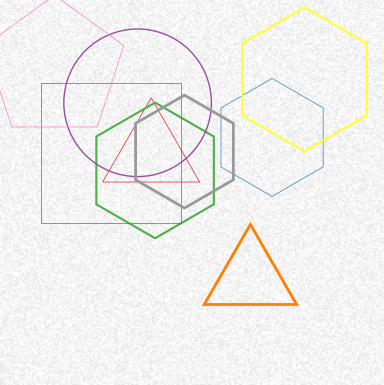[{"shape": "triangle", "thickness": 0.5, "radius": 0.73, "center": [0.393, 0.6]}, {"shape": "hexagon", "thickness": 0.5, "radius": 0.77, "center": [0.707, 0.643]}, {"shape": "hexagon", "thickness": 1.5, "radius": 0.88, "center": [0.403, 0.557]}, {"shape": "circle", "thickness": 1, "radius": 0.96, "center": [0.357, 0.733]}, {"shape": "triangle", "thickness": 2, "radius": 0.69, "center": [0.65, 0.278]}, {"shape": "hexagon", "thickness": 1.5, "radius": 0.94, "center": [0.791, 0.794]}, {"shape": "square", "thickness": 0.5, "radius": 0.91, "center": [0.289, 0.602]}, {"shape": "pentagon", "thickness": 0.5, "radius": 0.95, "center": [0.142, 0.823]}, {"shape": "hexagon", "thickness": 2, "radius": 0.73, "center": [0.479, 0.606]}]